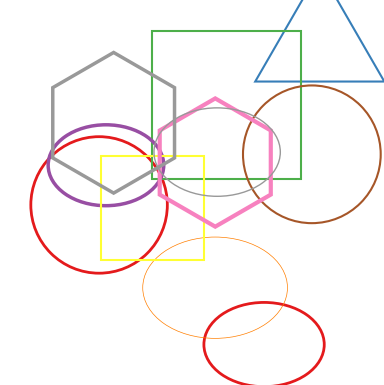[{"shape": "circle", "thickness": 2, "radius": 0.89, "center": [0.257, 0.468]}, {"shape": "oval", "thickness": 2, "radius": 0.78, "center": [0.686, 0.105]}, {"shape": "triangle", "thickness": 1.5, "radius": 0.97, "center": [0.831, 0.885]}, {"shape": "square", "thickness": 1.5, "radius": 0.96, "center": [0.589, 0.727]}, {"shape": "oval", "thickness": 2.5, "radius": 0.75, "center": [0.275, 0.571]}, {"shape": "oval", "thickness": 0.5, "radius": 0.94, "center": [0.559, 0.253]}, {"shape": "square", "thickness": 1.5, "radius": 0.67, "center": [0.397, 0.46]}, {"shape": "circle", "thickness": 1.5, "radius": 0.89, "center": [0.81, 0.599]}, {"shape": "hexagon", "thickness": 3, "radius": 0.83, "center": [0.559, 0.578]}, {"shape": "oval", "thickness": 1, "radius": 0.82, "center": [0.564, 0.605]}, {"shape": "hexagon", "thickness": 2.5, "radius": 0.91, "center": [0.295, 0.681]}]